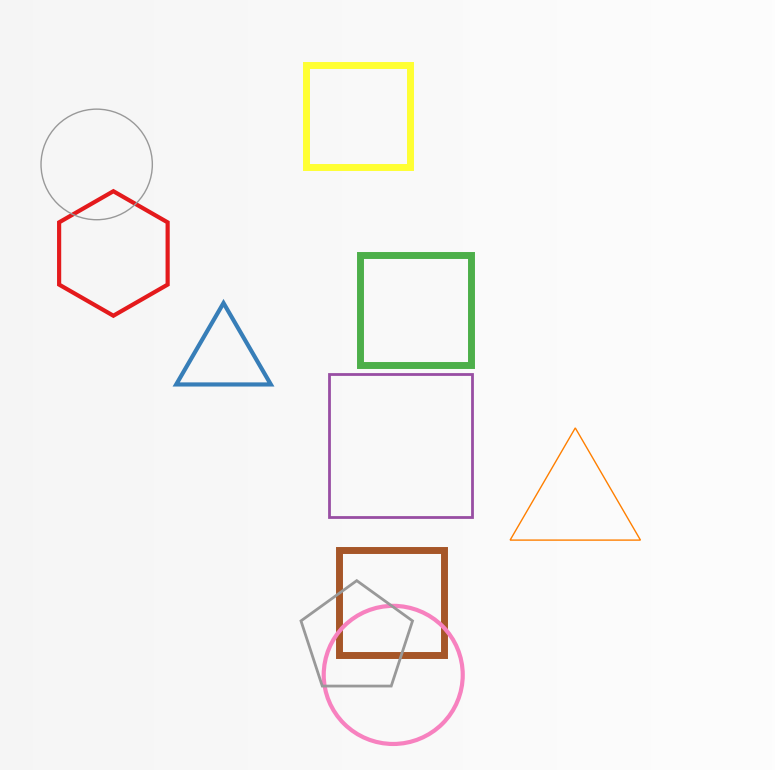[{"shape": "hexagon", "thickness": 1.5, "radius": 0.4, "center": [0.146, 0.671]}, {"shape": "triangle", "thickness": 1.5, "radius": 0.35, "center": [0.288, 0.536]}, {"shape": "square", "thickness": 2.5, "radius": 0.36, "center": [0.536, 0.597]}, {"shape": "square", "thickness": 1, "radius": 0.46, "center": [0.517, 0.421]}, {"shape": "triangle", "thickness": 0.5, "radius": 0.49, "center": [0.742, 0.347]}, {"shape": "square", "thickness": 2.5, "radius": 0.33, "center": [0.462, 0.849]}, {"shape": "square", "thickness": 2.5, "radius": 0.34, "center": [0.505, 0.217]}, {"shape": "circle", "thickness": 1.5, "radius": 0.45, "center": [0.507, 0.123]}, {"shape": "pentagon", "thickness": 1, "radius": 0.38, "center": [0.46, 0.17]}, {"shape": "circle", "thickness": 0.5, "radius": 0.36, "center": [0.125, 0.786]}]